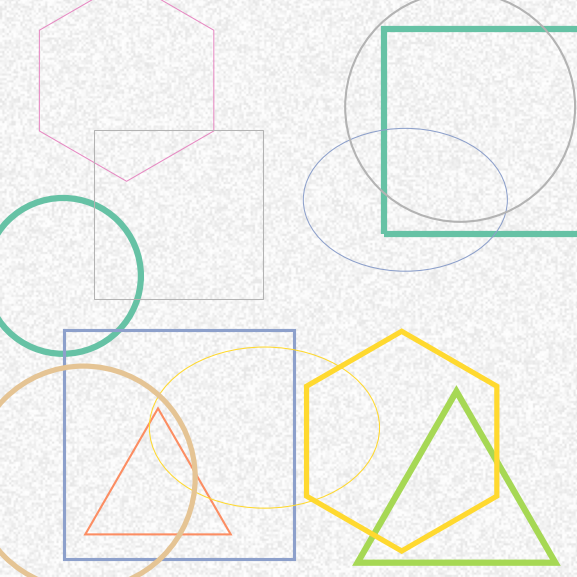[{"shape": "circle", "thickness": 3, "radius": 0.67, "center": [0.109, 0.521]}, {"shape": "square", "thickness": 3, "radius": 0.89, "center": [0.842, 0.772]}, {"shape": "triangle", "thickness": 1, "radius": 0.73, "center": [0.274, 0.146]}, {"shape": "square", "thickness": 1.5, "radius": 0.99, "center": [0.31, 0.23]}, {"shape": "oval", "thickness": 0.5, "radius": 0.88, "center": [0.702, 0.653]}, {"shape": "hexagon", "thickness": 0.5, "radius": 0.87, "center": [0.219, 0.86]}, {"shape": "triangle", "thickness": 3, "radius": 0.99, "center": [0.79, 0.124]}, {"shape": "hexagon", "thickness": 2.5, "radius": 0.95, "center": [0.696, 0.235]}, {"shape": "oval", "thickness": 0.5, "radius": 1.0, "center": [0.458, 0.259]}, {"shape": "circle", "thickness": 2.5, "radius": 0.97, "center": [0.145, 0.172]}, {"shape": "circle", "thickness": 1, "radius": 1.0, "center": [0.797, 0.814]}, {"shape": "square", "thickness": 0.5, "radius": 0.73, "center": [0.309, 0.627]}]